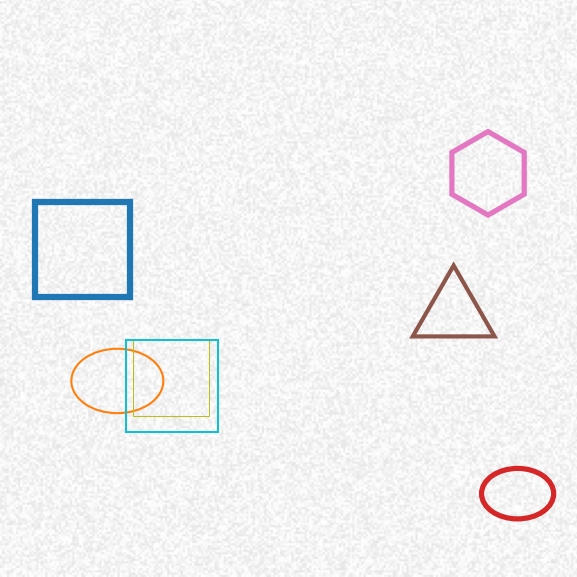[{"shape": "square", "thickness": 3, "radius": 0.41, "center": [0.143, 0.568]}, {"shape": "oval", "thickness": 1, "radius": 0.4, "center": [0.203, 0.339]}, {"shape": "oval", "thickness": 2.5, "radius": 0.31, "center": [0.896, 0.144]}, {"shape": "triangle", "thickness": 2, "radius": 0.41, "center": [0.786, 0.457]}, {"shape": "hexagon", "thickness": 2.5, "radius": 0.36, "center": [0.845, 0.699]}, {"shape": "square", "thickness": 0.5, "radius": 0.33, "center": [0.296, 0.345]}, {"shape": "square", "thickness": 1, "radius": 0.4, "center": [0.297, 0.331]}]